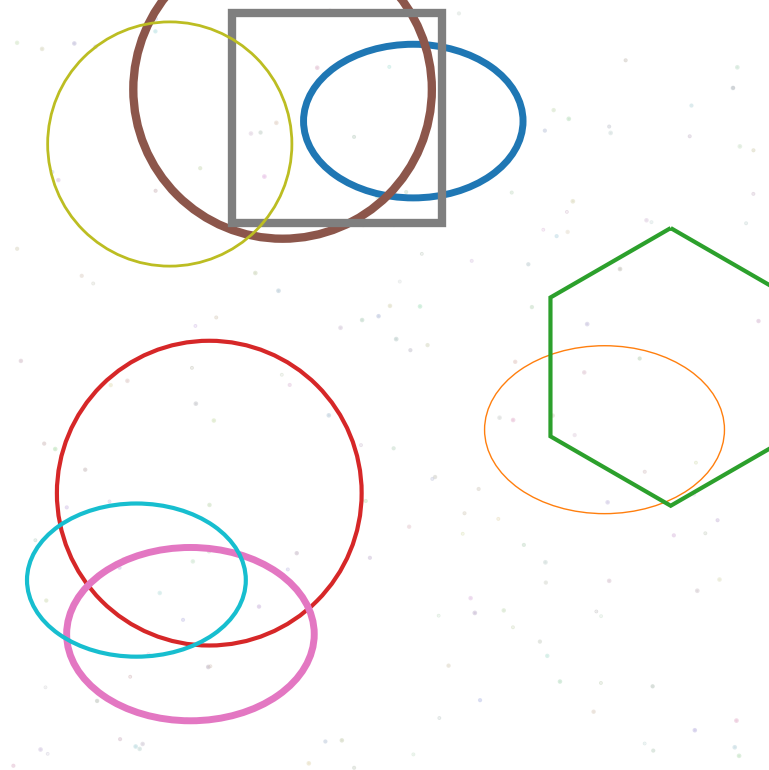[{"shape": "oval", "thickness": 2.5, "radius": 0.71, "center": [0.537, 0.843]}, {"shape": "oval", "thickness": 0.5, "radius": 0.78, "center": [0.785, 0.442]}, {"shape": "hexagon", "thickness": 1.5, "radius": 0.9, "center": [0.871, 0.523]}, {"shape": "circle", "thickness": 1.5, "radius": 0.99, "center": [0.272, 0.36]}, {"shape": "circle", "thickness": 3, "radius": 0.97, "center": [0.367, 0.884]}, {"shape": "oval", "thickness": 2.5, "radius": 0.8, "center": [0.247, 0.176]}, {"shape": "square", "thickness": 3, "radius": 0.68, "center": [0.438, 0.847]}, {"shape": "circle", "thickness": 1, "radius": 0.79, "center": [0.22, 0.813]}, {"shape": "oval", "thickness": 1.5, "radius": 0.71, "center": [0.177, 0.247]}]